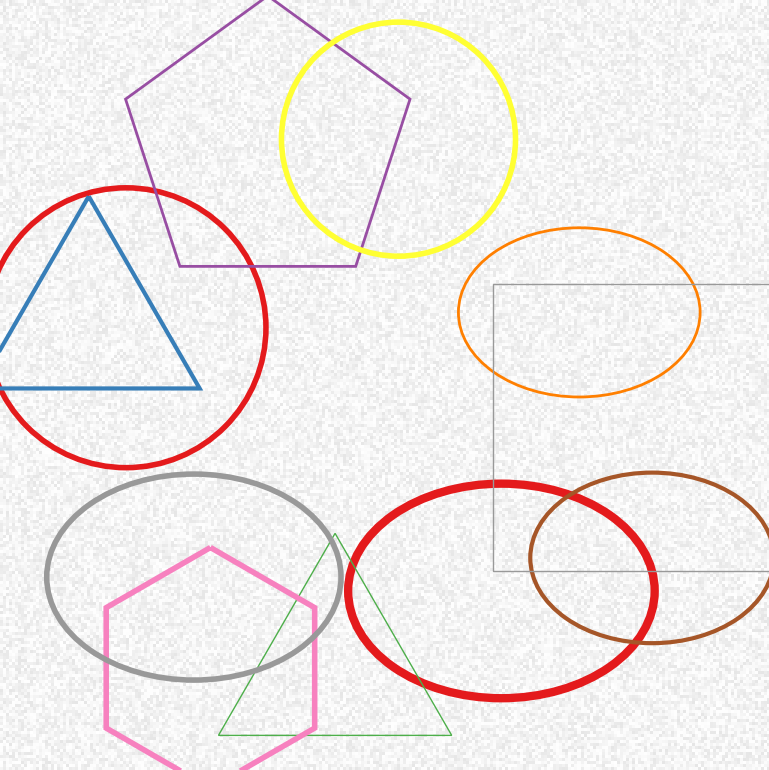[{"shape": "circle", "thickness": 2, "radius": 0.91, "center": [0.164, 0.574]}, {"shape": "oval", "thickness": 3, "radius": 1.0, "center": [0.651, 0.233]}, {"shape": "triangle", "thickness": 1.5, "radius": 0.83, "center": [0.115, 0.579]}, {"shape": "triangle", "thickness": 0.5, "radius": 0.87, "center": [0.435, 0.132]}, {"shape": "pentagon", "thickness": 1, "radius": 0.97, "center": [0.348, 0.811]}, {"shape": "oval", "thickness": 1, "radius": 0.78, "center": [0.752, 0.594]}, {"shape": "circle", "thickness": 2, "radius": 0.76, "center": [0.518, 0.819]}, {"shape": "oval", "thickness": 1.5, "radius": 0.79, "center": [0.847, 0.275]}, {"shape": "hexagon", "thickness": 2, "radius": 0.78, "center": [0.273, 0.133]}, {"shape": "square", "thickness": 0.5, "radius": 0.93, "center": [0.826, 0.444]}, {"shape": "oval", "thickness": 2, "radius": 0.96, "center": [0.252, 0.251]}]